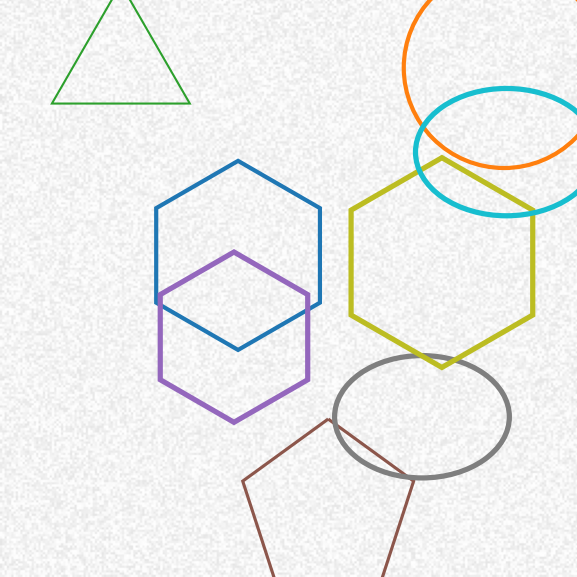[{"shape": "hexagon", "thickness": 2, "radius": 0.82, "center": [0.412, 0.557]}, {"shape": "circle", "thickness": 2, "radius": 0.87, "center": [0.873, 0.882]}, {"shape": "triangle", "thickness": 1, "radius": 0.69, "center": [0.209, 0.889]}, {"shape": "hexagon", "thickness": 2.5, "radius": 0.74, "center": [0.405, 0.415]}, {"shape": "pentagon", "thickness": 1.5, "radius": 0.78, "center": [0.568, 0.118]}, {"shape": "oval", "thickness": 2.5, "radius": 0.76, "center": [0.731, 0.277]}, {"shape": "hexagon", "thickness": 2.5, "radius": 0.91, "center": [0.765, 0.544]}, {"shape": "oval", "thickness": 2.5, "radius": 0.79, "center": [0.877, 0.736]}]